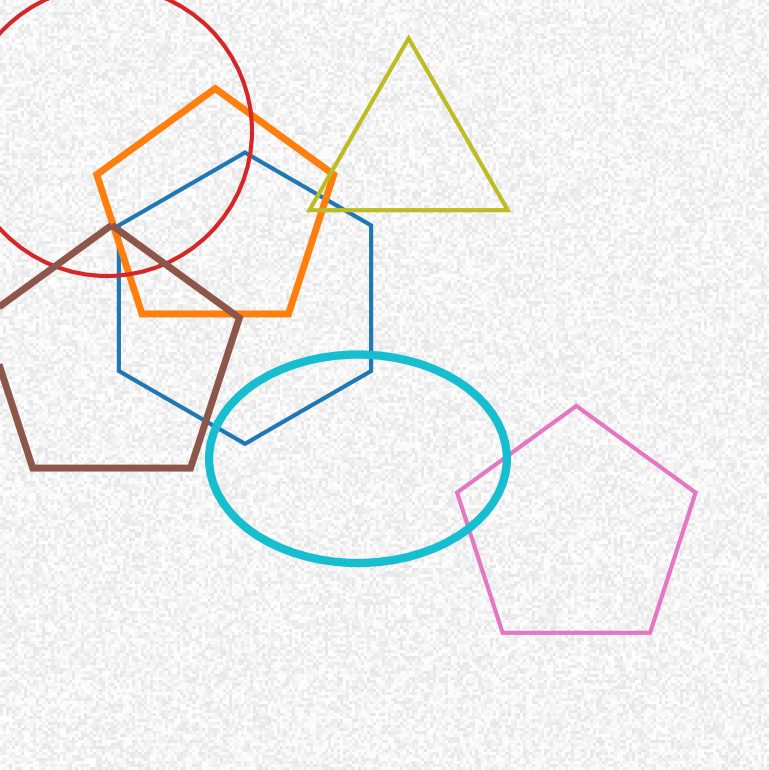[{"shape": "hexagon", "thickness": 1.5, "radius": 0.95, "center": [0.318, 0.613]}, {"shape": "pentagon", "thickness": 2.5, "radius": 0.81, "center": [0.28, 0.723]}, {"shape": "circle", "thickness": 1.5, "radius": 0.94, "center": [0.139, 0.83]}, {"shape": "pentagon", "thickness": 2.5, "radius": 0.87, "center": [0.145, 0.533]}, {"shape": "pentagon", "thickness": 1.5, "radius": 0.81, "center": [0.748, 0.31]}, {"shape": "triangle", "thickness": 1.5, "radius": 0.74, "center": [0.531, 0.801]}, {"shape": "oval", "thickness": 3, "radius": 0.97, "center": [0.465, 0.404]}]